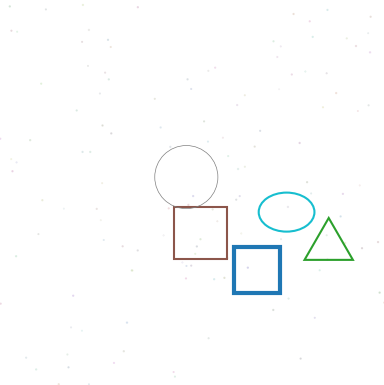[{"shape": "square", "thickness": 3, "radius": 0.3, "center": [0.667, 0.298]}, {"shape": "triangle", "thickness": 1.5, "radius": 0.36, "center": [0.854, 0.361]}, {"shape": "square", "thickness": 1.5, "radius": 0.34, "center": [0.521, 0.394]}, {"shape": "circle", "thickness": 0.5, "radius": 0.41, "center": [0.484, 0.54]}, {"shape": "oval", "thickness": 1.5, "radius": 0.36, "center": [0.744, 0.449]}]